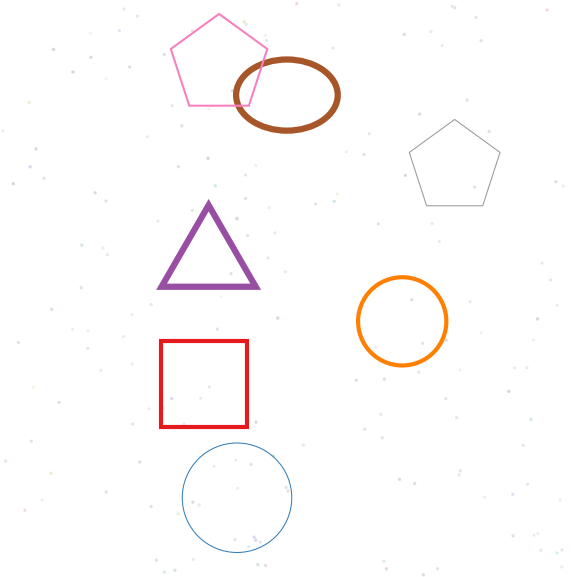[{"shape": "square", "thickness": 2, "radius": 0.37, "center": [0.353, 0.334]}, {"shape": "circle", "thickness": 0.5, "radius": 0.47, "center": [0.41, 0.137]}, {"shape": "triangle", "thickness": 3, "radius": 0.47, "center": [0.361, 0.55]}, {"shape": "circle", "thickness": 2, "radius": 0.38, "center": [0.696, 0.443]}, {"shape": "oval", "thickness": 3, "radius": 0.44, "center": [0.497, 0.835]}, {"shape": "pentagon", "thickness": 1, "radius": 0.44, "center": [0.379, 0.887]}, {"shape": "pentagon", "thickness": 0.5, "radius": 0.41, "center": [0.787, 0.71]}]